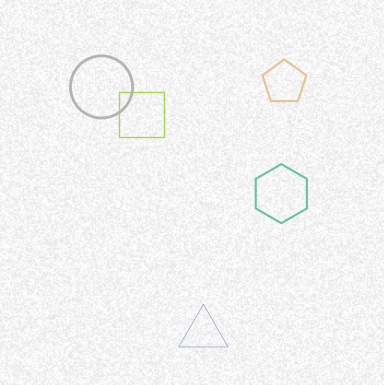[{"shape": "hexagon", "thickness": 1.5, "radius": 0.38, "center": [0.731, 0.497]}, {"shape": "triangle", "thickness": 0.5, "radius": 0.37, "center": [0.528, 0.136]}, {"shape": "square", "thickness": 1, "radius": 0.29, "center": [0.368, 0.702]}, {"shape": "pentagon", "thickness": 1.5, "radius": 0.3, "center": [0.739, 0.786]}, {"shape": "circle", "thickness": 2, "radius": 0.4, "center": [0.264, 0.774]}]